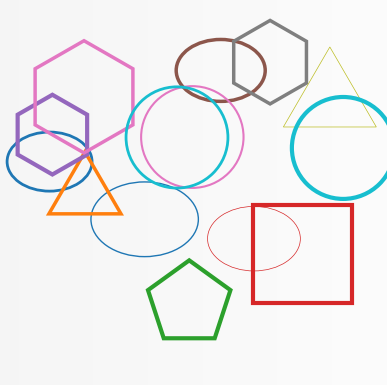[{"shape": "oval", "thickness": 2, "radius": 0.55, "center": [0.128, 0.58]}, {"shape": "oval", "thickness": 1, "radius": 0.69, "center": [0.373, 0.43]}, {"shape": "triangle", "thickness": 2.5, "radius": 0.54, "center": [0.219, 0.498]}, {"shape": "pentagon", "thickness": 3, "radius": 0.56, "center": [0.488, 0.212]}, {"shape": "oval", "thickness": 0.5, "radius": 0.6, "center": [0.655, 0.38]}, {"shape": "square", "thickness": 3, "radius": 0.64, "center": [0.781, 0.34]}, {"shape": "hexagon", "thickness": 3, "radius": 0.52, "center": [0.135, 0.65]}, {"shape": "oval", "thickness": 2.5, "radius": 0.57, "center": [0.57, 0.817]}, {"shape": "hexagon", "thickness": 2.5, "radius": 0.73, "center": [0.217, 0.749]}, {"shape": "circle", "thickness": 1.5, "radius": 0.66, "center": [0.496, 0.644]}, {"shape": "hexagon", "thickness": 2.5, "radius": 0.54, "center": [0.697, 0.839]}, {"shape": "triangle", "thickness": 0.5, "radius": 0.69, "center": [0.851, 0.739]}, {"shape": "circle", "thickness": 2, "radius": 0.66, "center": [0.457, 0.643]}, {"shape": "circle", "thickness": 3, "radius": 0.66, "center": [0.886, 0.616]}]